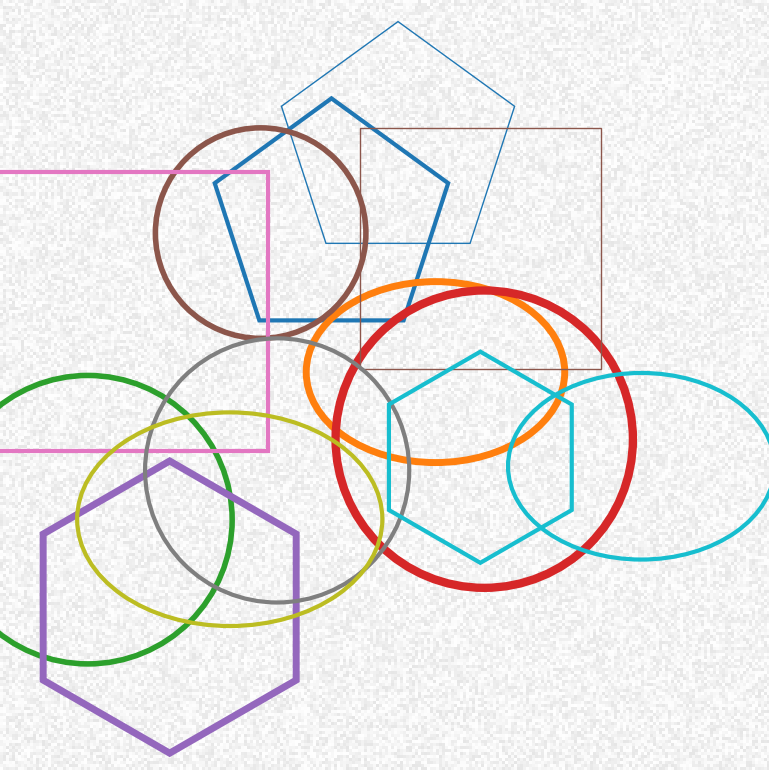[{"shape": "pentagon", "thickness": 1.5, "radius": 0.8, "center": [0.43, 0.713]}, {"shape": "pentagon", "thickness": 0.5, "radius": 0.8, "center": [0.517, 0.813]}, {"shape": "oval", "thickness": 2.5, "radius": 0.84, "center": [0.566, 0.517]}, {"shape": "circle", "thickness": 2, "radius": 0.94, "center": [0.114, 0.325]}, {"shape": "circle", "thickness": 3, "radius": 0.97, "center": [0.629, 0.43]}, {"shape": "hexagon", "thickness": 2.5, "radius": 0.95, "center": [0.22, 0.212]}, {"shape": "circle", "thickness": 2, "radius": 0.68, "center": [0.338, 0.697]}, {"shape": "square", "thickness": 0.5, "radius": 0.78, "center": [0.624, 0.677]}, {"shape": "square", "thickness": 1.5, "radius": 0.9, "center": [0.167, 0.596]}, {"shape": "circle", "thickness": 1.5, "radius": 0.86, "center": [0.36, 0.389]}, {"shape": "oval", "thickness": 1.5, "radius": 0.99, "center": [0.298, 0.326]}, {"shape": "oval", "thickness": 1.5, "radius": 0.87, "center": [0.833, 0.394]}, {"shape": "hexagon", "thickness": 1.5, "radius": 0.69, "center": [0.624, 0.406]}]